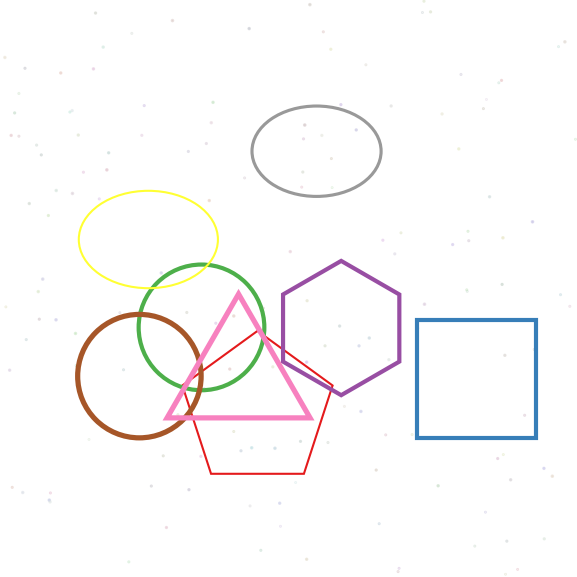[{"shape": "pentagon", "thickness": 1, "radius": 0.68, "center": [0.446, 0.289]}, {"shape": "square", "thickness": 2, "radius": 0.51, "center": [0.825, 0.343]}, {"shape": "circle", "thickness": 2, "radius": 0.54, "center": [0.349, 0.432]}, {"shape": "hexagon", "thickness": 2, "radius": 0.58, "center": [0.591, 0.431]}, {"shape": "oval", "thickness": 1, "radius": 0.6, "center": [0.257, 0.584]}, {"shape": "circle", "thickness": 2.5, "radius": 0.53, "center": [0.241, 0.348]}, {"shape": "triangle", "thickness": 2.5, "radius": 0.71, "center": [0.413, 0.347]}, {"shape": "oval", "thickness": 1.5, "radius": 0.56, "center": [0.548, 0.737]}]